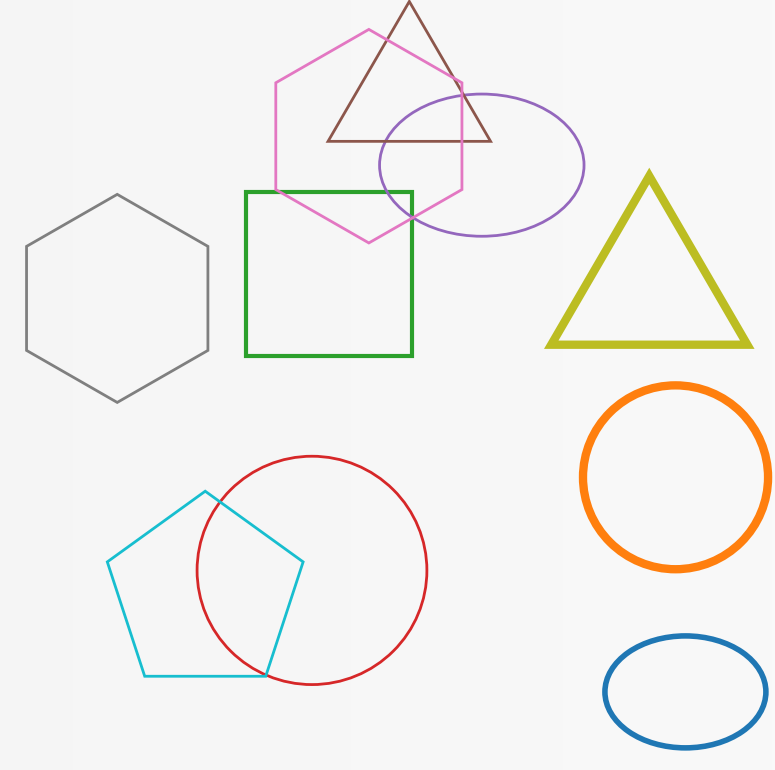[{"shape": "oval", "thickness": 2, "radius": 0.52, "center": [0.884, 0.101]}, {"shape": "circle", "thickness": 3, "radius": 0.6, "center": [0.872, 0.38]}, {"shape": "square", "thickness": 1.5, "radius": 0.53, "center": [0.424, 0.644]}, {"shape": "circle", "thickness": 1, "radius": 0.74, "center": [0.403, 0.259]}, {"shape": "oval", "thickness": 1, "radius": 0.66, "center": [0.622, 0.786]}, {"shape": "triangle", "thickness": 1, "radius": 0.61, "center": [0.528, 0.877]}, {"shape": "hexagon", "thickness": 1, "radius": 0.69, "center": [0.476, 0.823]}, {"shape": "hexagon", "thickness": 1, "radius": 0.68, "center": [0.151, 0.612]}, {"shape": "triangle", "thickness": 3, "radius": 0.73, "center": [0.838, 0.625]}, {"shape": "pentagon", "thickness": 1, "radius": 0.66, "center": [0.265, 0.229]}]